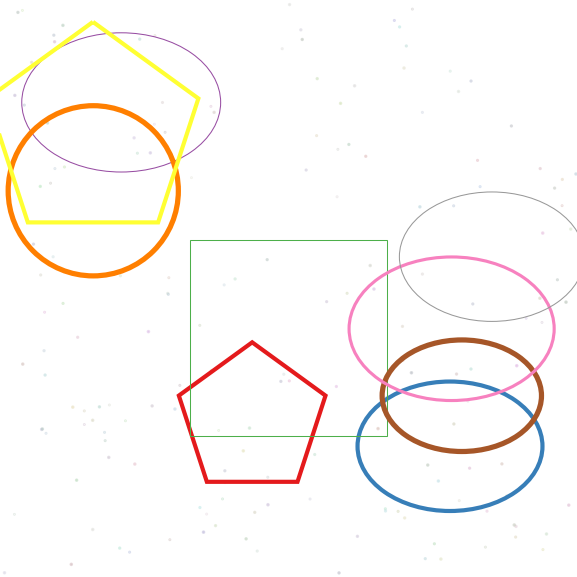[{"shape": "pentagon", "thickness": 2, "radius": 0.67, "center": [0.437, 0.273]}, {"shape": "oval", "thickness": 2, "radius": 0.8, "center": [0.779, 0.226]}, {"shape": "square", "thickness": 0.5, "radius": 0.85, "center": [0.499, 0.413]}, {"shape": "oval", "thickness": 0.5, "radius": 0.86, "center": [0.21, 0.822]}, {"shape": "circle", "thickness": 2.5, "radius": 0.74, "center": [0.161, 0.669]}, {"shape": "pentagon", "thickness": 2, "radius": 0.96, "center": [0.161, 0.769]}, {"shape": "oval", "thickness": 2.5, "radius": 0.69, "center": [0.8, 0.314]}, {"shape": "oval", "thickness": 1.5, "radius": 0.89, "center": [0.782, 0.43]}, {"shape": "oval", "thickness": 0.5, "radius": 0.8, "center": [0.852, 0.555]}]